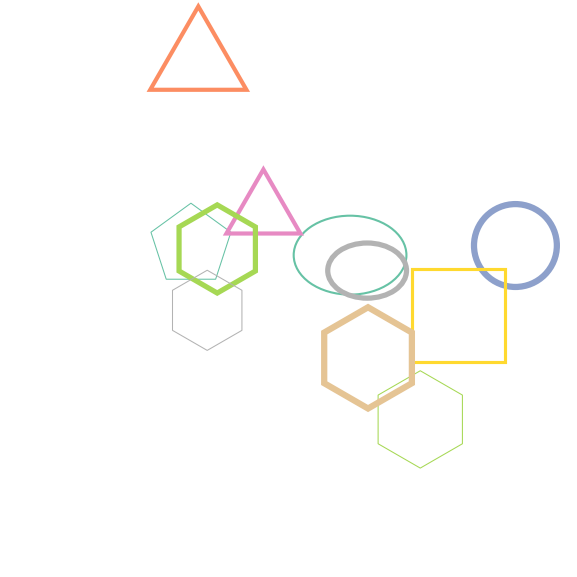[{"shape": "oval", "thickness": 1, "radius": 0.49, "center": [0.606, 0.557]}, {"shape": "pentagon", "thickness": 0.5, "radius": 0.36, "center": [0.331, 0.575]}, {"shape": "triangle", "thickness": 2, "radius": 0.48, "center": [0.343, 0.892]}, {"shape": "circle", "thickness": 3, "radius": 0.36, "center": [0.893, 0.574]}, {"shape": "triangle", "thickness": 2, "radius": 0.37, "center": [0.456, 0.632]}, {"shape": "hexagon", "thickness": 0.5, "radius": 0.42, "center": [0.728, 0.273]}, {"shape": "hexagon", "thickness": 2.5, "radius": 0.38, "center": [0.376, 0.568]}, {"shape": "square", "thickness": 1.5, "radius": 0.4, "center": [0.794, 0.452]}, {"shape": "hexagon", "thickness": 3, "radius": 0.44, "center": [0.637, 0.379]}, {"shape": "oval", "thickness": 2.5, "radius": 0.34, "center": [0.636, 0.531]}, {"shape": "hexagon", "thickness": 0.5, "radius": 0.35, "center": [0.359, 0.462]}]